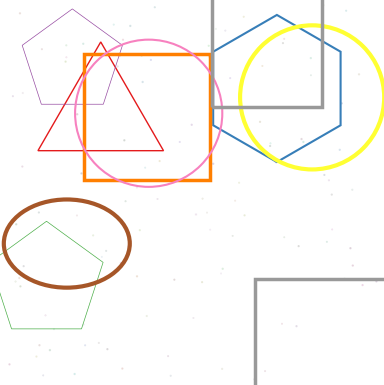[{"shape": "triangle", "thickness": 1, "radius": 0.94, "center": [0.262, 0.703]}, {"shape": "hexagon", "thickness": 1.5, "radius": 0.96, "center": [0.719, 0.77]}, {"shape": "pentagon", "thickness": 0.5, "radius": 0.77, "center": [0.121, 0.271]}, {"shape": "pentagon", "thickness": 0.5, "radius": 0.68, "center": [0.188, 0.84]}, {"shape": "square", "thickness": 2.5, "radius": 0.82, "center": [0.381, 0.696]}, {"shape": "circle", "thickness": 3, "radius": 0.94, "center": [0.811, 0.747]}, {"shape": "oval", "thickness": 3, "radius": 0.82, "center": [0.173, 0.367]}, {"shape": "circle", "thickness": 1.5, "radius": 0.96, "center": [0.386, 0.706]}, {"shape": "square", "thickness": 2.5, "radius": 0.71, "center": [0.693, 0.864]}, {"shape": "square", "thickness": 2.5, "radius": 0.86, "center": [0.835, 0.102]}]